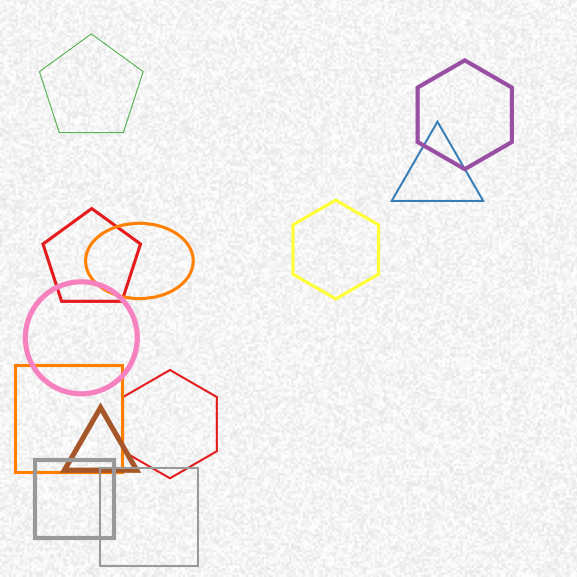[{"shape": "hexagon", "thickness": 1, "radius": 0.47, "center": [0.294, 0.265]}, {"shape": "pentagon", "thickness": 1.5, "radius": 0.44, "center": [0.159, 0.549]}, {"shape": "triangle", "thickness": 1, "radius": 0.46, "center": [0.758, 0.697]}, {"shape": "pentagon", "thickness": 0.5, "radius": 0.47, "center": [0.158, 0.846]}, {"shape": "hexagon", "thickness": 2, "radius": 0.47, "center": [0.805, 0.8]}, {"shape": "oval", "thickness": 1.5, "radius": 0.47, "center": [0.241, 0.547]}, {"shape": "square", "thickness": 1.5, "radius": 0.47, "center": [0.118, 0.275]}, {"shape": "hexagon", "thickness": 1.5, "radius": 0.43, "center": [0.581, 0.567]}, {"shape": "triangle", "thickness": 2.5, "radius": 0.36, "center": [0.174, 0.221]}, {"shape": "circle", "thickness": 2.5, "radius": 0.48, "center": [0.141, 0.414]}, {"shape": "square", "thickness": 2, "radius": 0.34, "center": [0.128, 0.135]}, {"shape": "square", "thickness": 1, "radius": 0.43, "center": [0.259, 0.104]}]